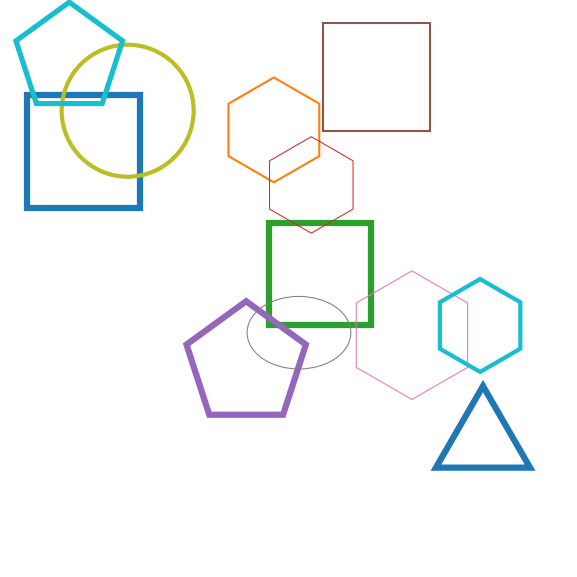[{"shape": "triangle", "thickness": 3, "radius": 0.47, "center": [0.836, 0.236]}, {"shape": "square", "thickness": 3, "radius": 0.49, "center": [0.144, 0.736]}, {"shape": "hexagon", "thickness": 1, "radius": 0.45, "center": [0.474, 0.774]}, {"shape": "square", "thickness": 3, "radius": 0.44, "center": [0.554, 0.524]}, {"shape": "hexagon", "thickness": 0.5, "radius": 0.42, "center": [0.539, 0.679]}, {"shape": "pentagon", "thickness": 3, "radius": 0.54, "center": [0.426, 0.369]}, {"shape": "square", "thickness": 1, "radius": 0.46, "center": [0.652, 0.866]}, {"shape": "hexagon", "thickness": 0.5, "radius": 0.56, "center": [0.713, 0.419]}, {"shape": "oval", "thickness": 0.5, "radius": 0.45, "center": [0.518, 0.423]}, {"shape": "circle", "thickness": 2, "radius": 0.57, "center": [0.221, 0.807]}, {"shape": "pentagon", "thickness": 2.5, "radius": 0.49, "center": [0.12, 0.898]}, {"shape": "hexagon", "thickness": 2, "radius": 0.4, "center": [0.831, 0.436]}]